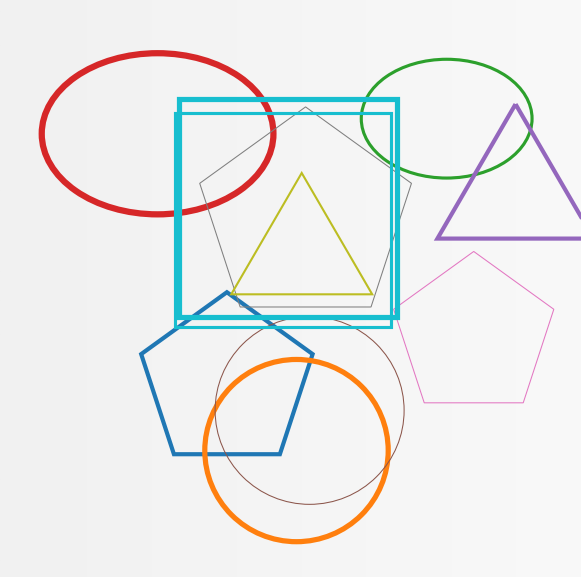[{"shape": "pentagon", "thickness": 2, "radius": 0.78, "center": [0.39, 0.338]}, {"shape": "circle", "thickness": 2.5, "radius": 0.79, "center": [0.51, 0.219]}, {"shape": "oval", "thickness": 1.5, "radius": 0.73, "center": [0.768, 0.794]}, {"shape": "oval", "thickness": 3, "radius": 1.0, "center": [0.271, 0.767]}, {"shape": "triangle", "thickness": 2, "radius": 0.78, "center": [0.887, 0.664]}, {"shape": "circle", "thickness": 0.5, "radius": 0.81, "center": [0.533, 0.288]}, {"shape": "pentagon", "thickness": 0.5, "radius": 0.72, "center": [0.815, 0.419]}, {"shape": "pentagon", "thickness": 0.5, "radius": 0.96, "center": [0.526, 0.622]}, {"shape": "triangle", "thickness": 1, "radius": 0.7, "center": [0.519, 0.56]}, {"shape": "square", "thickness": 2.5, "radius": 0.94, "center": [0.496, 0.639]}, {"shape": "square", "thickness": 1.5, "radius": 0.93, "center": [0.487, 0.619]}]